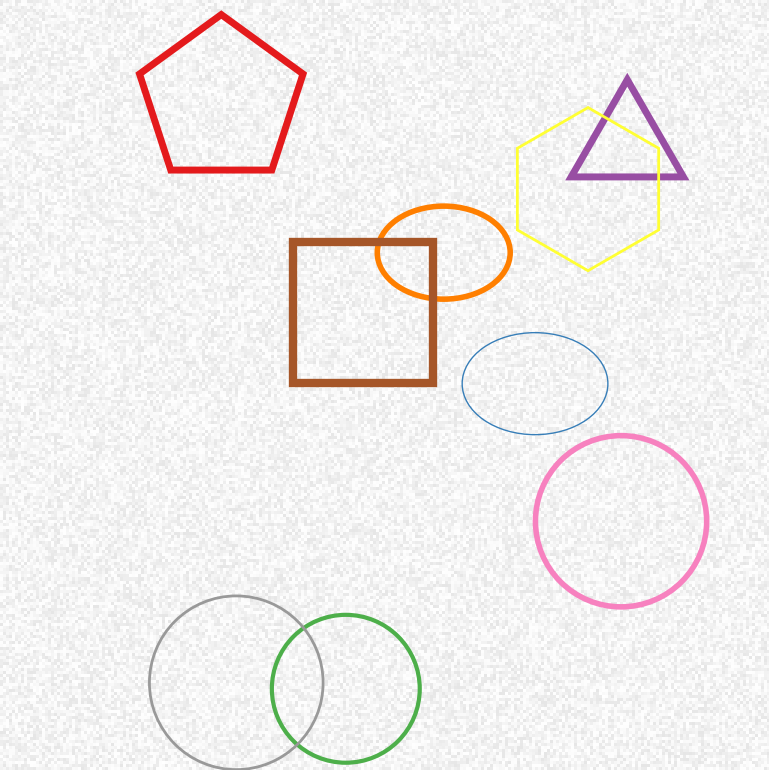[{"shape": "pentagon", "thickness": 2.5, "radius": 0.56, "center": [0.287, 0.869]}, {"shape": "oval", "thickness": 0.5, "radius": 0.47, "center": [0.695, 0.502]}, {"shape": "circle", "thickness": 1.5, "radius": 0.48, "center": [0.449, 0.105]}, {"shape": "triangle", "thickness": 2.5, "radius": 0.42, "center": [0.815, 0.812]}, {"shape": "oval", "thickness": 2, "radius": 0.43, "center": [0.576, 0.672]}, {"shape": "hexagon", "thickness": 1, "radius": 0.53, "center": [0.764, 0.754]}, {"shape": "square", "thickness": 3, "radius": 0.46, "center": [0.471, 0.594]}, {"shape": "circle", "thickness": 2, "radius": 0.56, "center": [0.807, 0.323]}, {"shape": "circle", "thickness": 1, "radius": 0.56, "center": [0.307, 0.113]}]